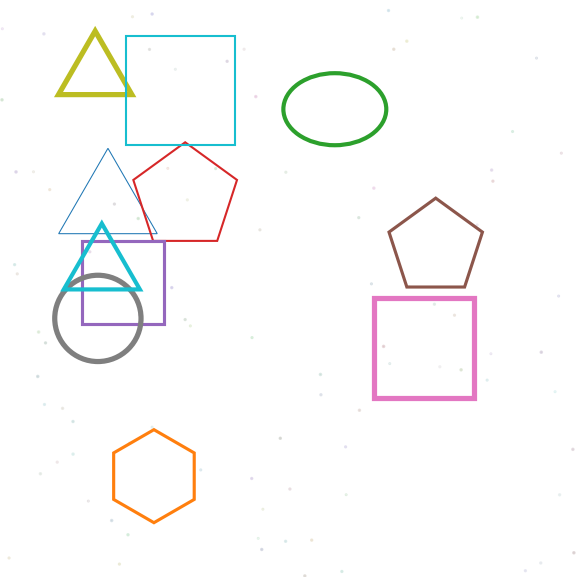[{"shape": "triangle", "thickness": 0.5, "radius": 0.49, "center": [0.187, 0.644]}, {"shape": "hexagon", "thickness": 1.5, "radius": 0.4, "center": [0.267, 0.175]}, {"shape": "oval", "thickness": 2, "radius": 0.45, "center": [0.58, 0.81]}, {"shape": "pentagon", "thickness": 1, "radius": 0.47, "center": [0.321, 0.658]}, {"shape": "square", "thickness": 1.5, "radius": 0.36, "center": [0.213, 0.509]}, {"shape": "pentagon", "thickness": 1.5, "radius": 0.43, "center": [0.754, 0.571]}, {"shape": "square", "thickness": 2.5, "radius": 0.44, "center": [0.734, 0.396]}, {"shape": "circle", "thickness": 2.5, "radius": 0.37, "center": [0.169, 0.448]}, {"shape": "triangle", "thickness": 2.5, "radius": 0.37, "center": [0.165, 0.872]}, {"shape": "triangle", "thickness": 2, "radius": 0.38, "center": [0.176, 0.536]}, {"shape": "square", "thickness": 1, "radius": 0.47, "center": [0.313, 0.843]}]